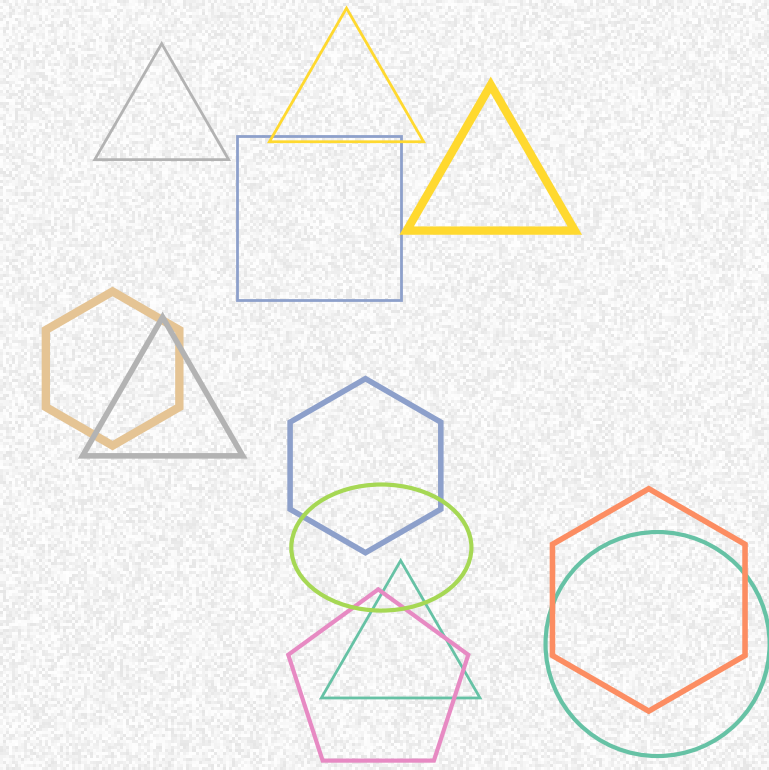[{"shape": "circle", "thickness": 1.5, "radius": 0.73, "center": [0.854, 0.164]}, {"shape": "triangle", "thickness": 1, "radius": 0.59, "center": [0.52, 0.153]}, {"shape": "hexagon", "thickness": 2, "radius": 0.72, "center": [0.843, 0.221]}, {"shape": "square", "thickness": 1, "radius": 0.53, "center": [0.414, 0.717]}, {"shape": "hexagon", "thickness": 2, "radius": 0.57, "center": [0.475, 0.395]}, {"shape": "pentagon", "thickness": 1.5, "radius": 0.61, "center": [0.491, 0.112]}, {"shape": "oval", "thickness": 1.5, "radius": 0.58, "center": [0.495, 0.289]}, {"shape": "triangle", "thickness": 1, "radius": 0.58, "center": [0.45, 0.874]}, {"shape": "triangle", "thickness": 3, "radius": 0.63, "center": [0.637, 0.764]}, {"shape": "hexagon", "thickness": 3, "radius": 0.5, "center": [0.146, 0.521]}, {"shape": "triangle", "thickness": 1, "radius": 0.5, "center": [0.21, 0.843]}, {"shape": "triangle", "thickness": 2, "radius": 0.6, "center": [0.211, 0.468]}]